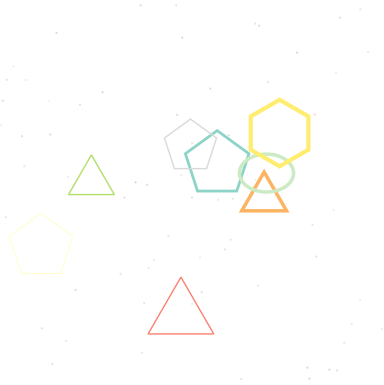[{"shape": "pentagon", "thickness": 2, "radius": 0.43, "center": [0.564, 0.574]}, {"shape": "pentagon", "thickness": 0.5, "radius": 0.43, "center": [0.107, 0.359]}, {"shape": "triangle", "thickness": 1, "radius": 0.49, "center": [0.47, 0.182]}, {"shape": "triangle", "thickness": 2.5, "radius": 0.34, "center": [0.686, 0.486]}, {"shape": "triangle", "thickness": 1, "radius": 0.34, "center": [0.237, 0.529]}, {"shape": "pentagon", "thickness": 1, "radius": 0.36, "center": [0.495, 0.62]}, {"shape": "oval", "thickness": 2.5, "radius": 0.35, "center": [0.692, 0.55]}, {"shape": "hexagon", "thickness": 3, "radius": 0.43, "center": [0.726, 0.654]}]